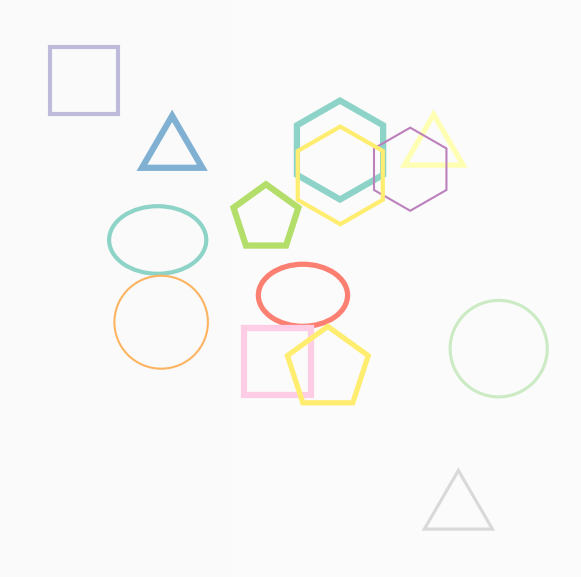[{"shape": "hexagon", "thickness": 3, "radius": 0.43, "center": [0.585, 0.739]}, {"shape": "oval", "thickness": 2, "radius": 0.42, "center": [0.271, 0.584]}, {"shape": "triangle", "thickness": 2.5, "radius": 0.29, "center": [0.746, 0.742]}, {"shape": "square", "thickness": 2, "radius": 0.29, "center": [0.145, 0.86]}, {"shape": "oval", "thickness": 2.5, "radius": 0.38, "center": [0.521, 0.488]}, {"shape": "triangle", "thickness": 3, "radius": 0.3, "center": [0.296, 0.739]}, {"shape": "circle", "thickness": 1, "radius": 0.4, "center": [0.277, 0.441]}, {"shape": "pentagon", "thickness": 3, "radius": 0.29, "center": [0.458, 0.621]}, {"shape": "square", "thickness": 3, "radius": 0.29, "center": [0.478, 0.373]}, {"shape": "triangle", "thickness": 1.5, "radius": 0.34, "center": [0.789, 0.117]}, {"shape": "hexagon", "thickness": 1, "radius": 0.36, "center": [0.706, 0.706]}, {"shape": "circle", "thickness": 1.5, "radius": 0.42, "center": [0.858, 0.395]}, {"shape": "hexagon", "thickness": 2, "radius": 0.42, "center": [0.585, 0.695]}, {"shape": "pentagon", "thickness": 2.5, "radius": 0.37, "center": [0.564, 0.361]}]